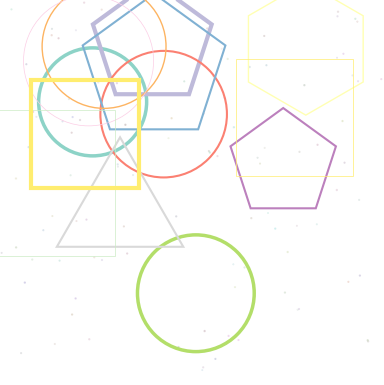[{"shape": "circle", "thickness": 2.5, "radius": 0.7, "center": [0.241, 0.735]}, {"shape": "hexagon", "thickness": 1, "radius": 0.86, "center": [0.794, 0.873]}, {"shape": "pentagon", "thickness": 3, "radius": 0.81, "center": [0.396, 0.887]}, {"shape": "circle", "thickness": 1.5, "radius": 0.82, "center": [0.425, 0.703]}, {"shape": "pentagon", "thickness": 1.5, "radius": 0.97, "center": [0.4, 0.822]}, {"shape": "circle", "thickness": 1, "radius": 0.8, "center": [0.27, 0.879]}, {"shape": "circle", "thickness": 2.5, "radius": 0.76, "center": [0.509, 0.238]}, {"shape": "circle", "thickness": 0.5, "radius": 0.84, "center": [0.23, 0.842]}, {"shape": "triangle", "thickness": 1.5, "radius": 0.95, "center": [0.312, 0.454]}, {"shape": "pentagon", "thickness": 1.5, "radius": 0.72, "center": [0.736, 0.575]}, {"shape": "square", "thickness": 0.5, "radius": 0.95, "center": [0.109, 0.525]}, {"shape": "square", "thickness": 3, "radius": 0.7, "center": [0.22, 0.651]}, {"shape": "square", "thickness": 0.5, "radius": 0.76, "center": [0.764, 0.695]}]